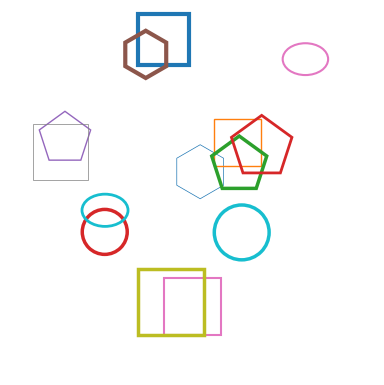[{"shape": "square", "thickness": 3, "radius": 0.33, "center": [0.425, 0.897]}, {"shape": "hexagon", "thickness": 0.5, "radius": 0.35, "center": [0.52, 0.554]}, {"shape": "square", "thickness": 1, "radius": 0.3, "center": [0.617, 0.629]}, {"shape": "pentagon", "thickness": 2.5, "radius": 0.38, "center": [0.621, 0.571]}, {"shape": "circle", "thickness": 2.5, "radius": 0.29, "center": [0.272, 0.398]}, {"shape": "pentagon", "thickness": 2, "radius": 0.41, "center": [0.68, 0.618]}, {"shape": "pentagon", "thickness": 1, "radius": 0.35, "center": [0.169, 0.641]}, {"shape": "hexagon", "thickness": 3, "radius": 0.31, "center": [0.379, 0.859]}, {"shape": "square", "thickness": 1.5, "radius": 0.37, "center": [0.499, 0.204]}, {"shape": "oval", "thickness": 1.5, "radius": 0.3, "center": [0.793, 0.846]}, {"shape": "square", "thickness": 0.5, "radius": 0.36, "center": [0.157, 0.605]}, {"shape": "square", "thickness": 2.5, "radius": 0.43, "center": [0.443, 0.216]}, {"shape": "circle", "thickness": 2.5, "radius": 0.36, "center": [0.628, 0.396]}, {"shape": "oval", "thickness": 2, "radius": 0.3, "center": [0.273, 0.454]}]